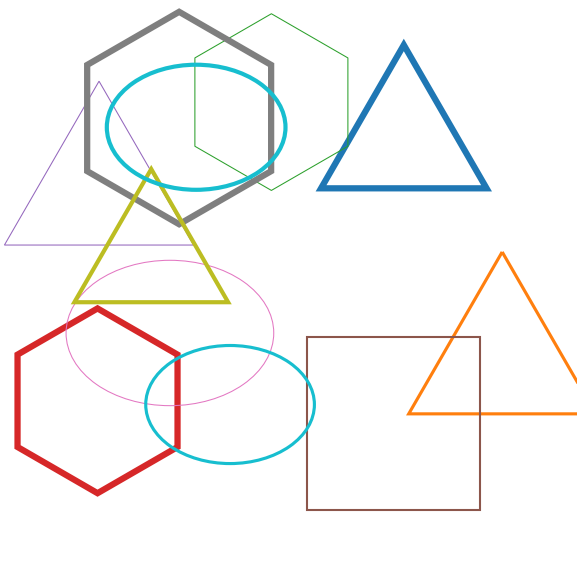[{"shape": "triangle", "thickness": 3, "radius": 0.83, "center": [0.699, 0.756]}, {"shape": "triangle", "thickness": 1.5, "radius": 0.93, "center": [0.87, 0.376]}, {"shape": "hexagon", "thickness": 0.5, "radius": 0.76, "center": [0.47, 0.822]}, {"shape": "hexagon", "thickness": 3, "radius": 0.8, "center": [0.169, 0.305]}, {"shape": "triangle", "thickness": 0.5, "radius": 0.95, "center": [0.171, 0.669]}, {"shape": "square", "thickness": 1, "radius": 0.75, "center": [0.681, 0.265]}, {"shape": "oval", "thickness": 0.5, "radius": 0.9, "center": [0.294, 0.423]}, {"shape": "hexagon", "thickness": 3, "radius": 0.92, "center": [0.31, 0.795]}, {"shape": "triangle", "thickness": 2, "radius": 0.77, "center": [0.262, 0.553]}, {"shape": "oval", "thickness": 2, "radius": 0.77, "center": [0.34, 0.779]}, {"shape": "oval", "thickness": 1.5, "radius": 0.73, "center": [0.398, 0.299]}]